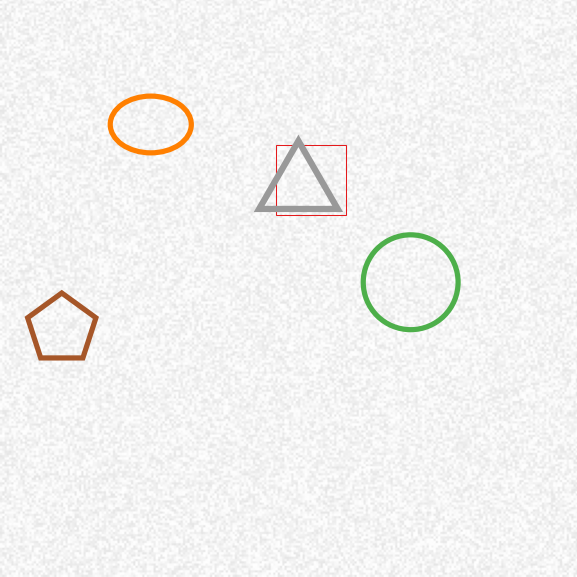[{"shape": "square", "thickness": 0.5, "radius": 0.3, "center": [0.538, 0.688]}, {"shape": "circle", "thickness": 2.5, "radius": 0.41, "center": [0.711, 0.51]}, {"shape": "oval", "thickness": 2.5, "radius": 0.35, "center": [0.261, 0.784]}, {"shape": "pentagon", "thickness": 2.5, "radius": 0.31, "center": [0.107, 0.43]}, {"shape": "triangle", "thickness": 3, "radius": 0.39, "center": [0.517, 0.677]}]